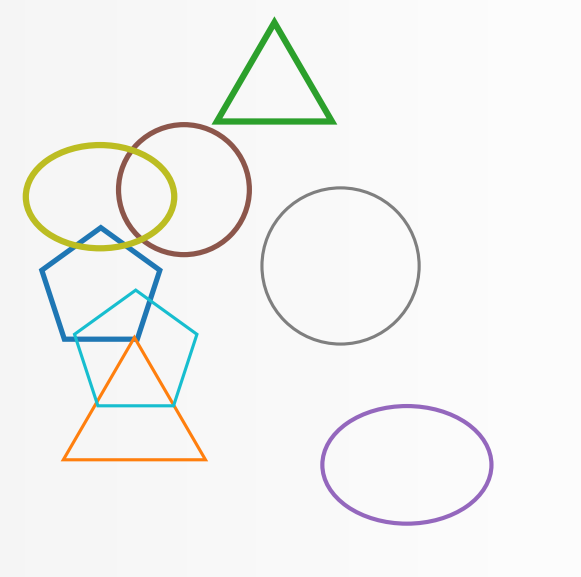[{"shape": "pentagon", "thickness": 2.5, "radius": 0.53, "center": [0.173, 0.498]}, {"shape": "triangle", "thickness": 1.5, "radius": 0.71, "center": [0.231, 0.274]}, {"shape": "triangle", "thickness": 3, "radius": 0.57, "center": [0.472, 0.846]}, {"shape": "oval", "thickness": 2, "radius": 0.73, "center": [0.7, 0.194]}, {"shape": "circle", "thickness": 2.5, "radius": 0.56, "center": [0.316, 0.671]}, {"shape": "circle", "thickness": 1.5, "radius": 0.68, "center": [0.586, 0.539]}, {"shape": "oval", "thickness": 3, "radius": 0.64, "center": [0.172, 0.659]}, {"shape": "pentagon", "thickness": 1.5, "radius": 0.55, "center": [0.234, 0.386]}]